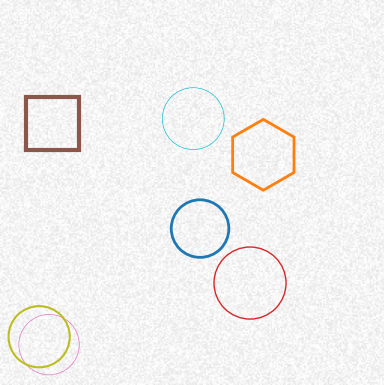[{"shape": "circle", "thickness": 2, "radius": 0.37, "center": [0.52, 0.406]}, {"shape": "hexagon", "thickness": 2, "radius": 0.46, "center": [0.684, 0.598]}, {"shape": "circle", "thickness": 1, "radius": 0.47, "center": [0.649, 0.265]}, {"shape": "square", "thickness": 3, "radius": 0.34, "center": [0.137, 0.68]}, {"shape": "circle", "thickness": 0.5, "radius": 0.39, "center": [0.127, 0.105]}, {"shape": "circle", "thickness": 1.5, "radius": 0.4, "center": [0.102, 0.125]}, {"shape": "circle", "thickness": 0.5, "radius": 0.4, "center": [0.502, 0.692]}]